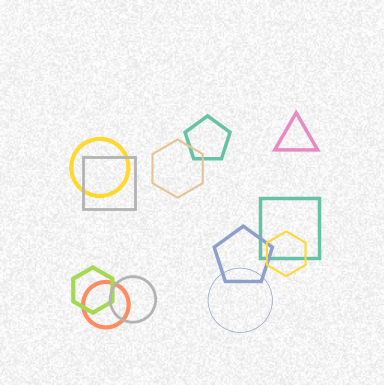[{"shape": "square", "thickness": 2.5, "radius": 0.39, "center": [0.752, 0.408]}, {"shape": "pentagon", "thickness": 2.5, "radius": 0.31, "center": [0.539, 0.637]}, {"shape": "circle", "thickness": 3, "radius": 0.3, "center": [0.275, 0.209]}, {"shape": "circle", "thickness": 0.5, "radius": 0.42, "center": [0.624, 0.22]}, {"shape": "pentagon", "thickness": 2.5, "radius": 0.4, "center": [0.632, 0.333]}, {"shape": "triangle", "thickness": 2.5, "radius": 0.32, "center": [0.769, 0.643]}, {"shape": "hexagon", "thickness": 3, "radius": 0.29, "center": [0.241, 0.247]}, {"shape": "circle", "thickness": 3, "radius": 0.37, "center": [0.259, 0.565]}, {"shape": "hexagon", "thickness": 1.5, "radius": 0.29, "center": [0.744, 0.341]}, {"shape": "hexagon", "thickness": 1.5, "radius": 0.38, "center": [0.461, 0.562]}, {"shape": "square", "thickness": 2, "radius": 0.34, "center": [0.283, 0.526]}, {"shape": "circle", "thickness": 2, "radius": 0.3, "center": [0.345, 0.222]}]